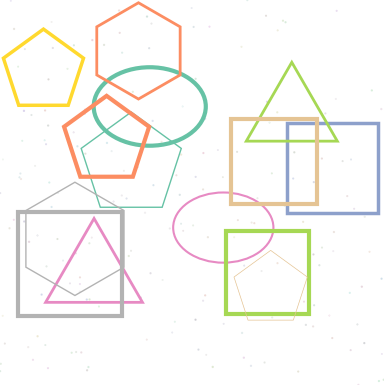[{"shape": "pentagon", "thickness": 1, "radius": 0.68, "center": [0.341, 0.572]}, {"shape": "oval", "thickness": 3, "radius": 0.73, "center": [0.389, 0.723]}, {"shape": "pentagon", "thickness": 3, "radius": 0.58, "center": [0.277, 0.635]}, {"shape": "hexagon", "thickness": 2, "radius": 0.63, "center": [0.36, 0.868]}, {"shape": "square", "thickness": 2.5, "radius": 0.59, "center": [0.864, 0.563]}, {"shape": "triangle", "thickness": 2, "radius": 0.73, "center": [0.244, 0.287]}, {"shape": "oval", "thickness": 1.5, "radius": 0.65, "center": [0.58, 0.409]}, {"shape": "square", "thickness": 3, "radius": 0.54, "center": [0.695, 0.291]}, {"shape": "triangle", "thickness": 2, "radius": 0.68, "center": [0.758, 0.702]}, {"shape": "pentagon", "thickness": 2.5, "radius": 0.55, "center": [0.113, 0.815]}, {"shape": "pentagon", "thickness": 0.5, "radius": 0.5, "center": [0.703, 0.25]}, {"shape": "square", "thickness": 3, "radius": 0.55, "center": [0.712, 0.58]}, {"shape": "square", "thickness": 3, "radius": 0.67, "center": [0.182, 0.314]}, {"shape": "hexagon", "thickness": 1, "radius": 0.74, "center": [0.195, 0.38]}]